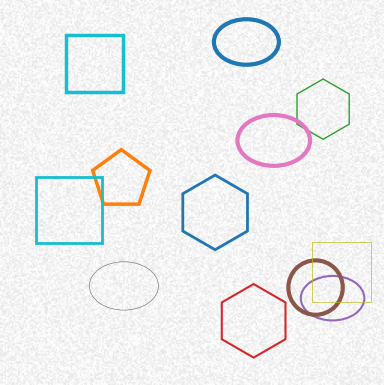[{"shape": "oval", "thickness": 3, "radius": 0.42, "center": [0.64, 0.891]}, {"shape": "hexagon", "thickness": 2, "radius": 0.48, "center": [0.559, 0.448]}, {"shape": "pentagon", "thickness": 2.5, "radius": 0.39, "center": [0.315, 0.533]}, {"shape": "hexagon", "thickness": 1, "radius": 0.39, "center": [0.839, 0.717]}, {"shape": "hexagon", "thickness": 1.5, "radius": 0.48, "center": [0.659, 0.167]}, {"shape": "oval", "thickness": 1.5, "radius": 0.41, "center": [0.864, 0.226]}, {"shape": "circle", "thickness": 3, "radius": 0.35, "center": [0.82, 0.253]}, {"shape": "oval", "thickness": 3, "radius": 0.47, "center": [0.711, 0.635]}, {"shape": "oval", "thickness": 0.5, "radius": 0.45, "center": [0.322, 0.257]}, {"shape": "square", "thickness": 0.5, "radius": 0.39, "center": [0.887, 0.293]}, {"shape": "square", "thickness": 2.5, "radius": 0.37, "center": [0.246, 0.834]}, {"shape": "square", "thickness": 2, "radius": 0.43, "center": [0.178, 0.454]}]